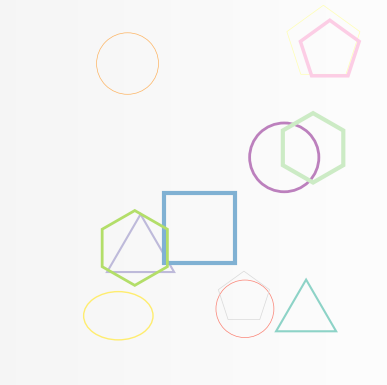[{"shape": "triangle", "thickness": 1.5, "radius": 0.45, "center": [0.79, 0.184]}, {"shape": "pentagon", "thickness": 0.5, "radius": 0.5, "center": [0.835, 0.887]}, {"shape": "triangle", "thickness": 1.5, "radius": 0.5, "center": [0.363, 0.343]}, {"shape": "circle", "thickness": 0.5, "radius": 0.37, "center": [0.632, 0.198]}, {"shape": "square", "thickness": 3, "radius": 0.46, "center": [0.515, 0.408]}, {"shape": "circle", "thickness": 0.5, "radius": 0.4, "center": [0.329, 0.835]}, {"shape": "hexagon", "thickness": 2, "radius": 0.49, "center": [0.348, 0.356]}, {"shape": "pentagon", "thickness": 2.5, "radius": 0.4, "center": [0.851, 0.868]}, {"shape": "pentagon", "thickness": 0.5, "radius": 0.35, "center": [0.63, 0.226]}, {"shape": "circle", "thickness": 2, "radius": 0.45, "center": [0.734, 0.591]}, {"shape": "hexagon", "thickness": 3, "radius": 0.45, "center": [0.808, 0.616]}, {"shape": "oval", "thickness": 1, "radius": 0.45, "center": [0.305, 0.18]}]